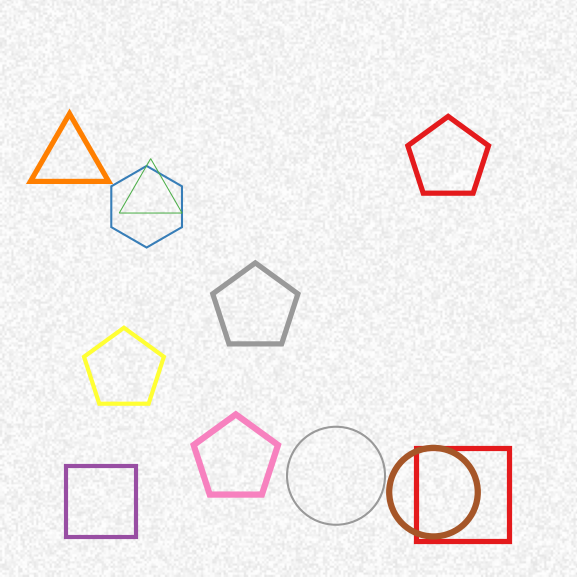[{"shape": "square", "thickness": 2.5, "radius": 0.4, "center": [0.801, 0.143]}, {"shape": "pentagon", "thickness": 2.5, "radius": 0.37, "center": [0.776, 0.724]}, {"shape": "hexagon", "thickness": 1, "radius": 0.35, "center": [0.254, 0.641]}, {"shape": "triangle", "thickness": 0.5, "radius": 0.31, "center": [0.261, 0.662]}, {"shape": "square", "thickness": 2, "radius": 0.3, "center": [0.175, 0.131]}, {"shape": "triangle", "thickness": 2.5, "radius": 0.39, "center": [0.12, 0.724]}, {"shape": "pentagon", "thickness": 2, "radius": 0.36, "center": [0.215, 0.359]}, {"shape": "circle", "thickness": 3, "radius": 0.38, "center": [0.751, 0.147]}, {"shape": "pentagon", "thickness": 3, "radius": 0.38, "center": [0.408, 0.205]}, {"shape": "circle", "thickness": 1, "radius": 0.42, "center": [0.582, 0.175]}, {"shape": "pentagon", "thickness": 2.5, "radius": 0.39, "center": [0.442, 0.466]}]